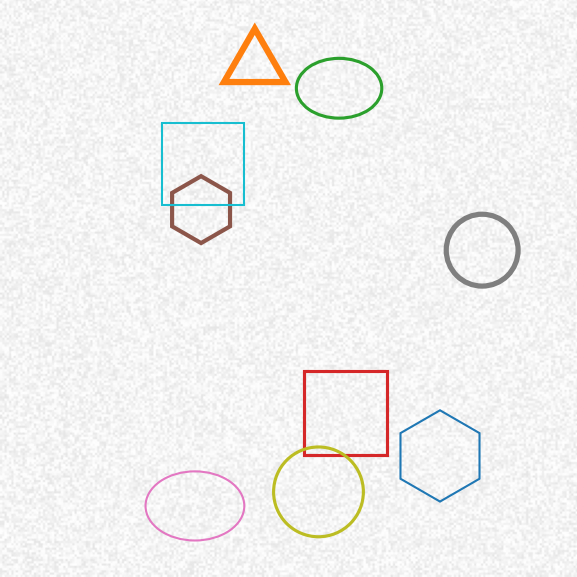[{"shape": "hexagon", "thickness": 1, "radius": 0.4, "center": [0.762, 0.21]}, {"shape": "triangle", "thickness": 3, "radius": 0.31, "center": [0.441, 0.888]}, {"shape": "oval", "thickness": 1.5, "radius": 0.37, "center": [0.587, 0.846]}, {"shape": "square", "thickness": 1.5, "radius": 0.36, "center": [0.598, 0.284]}, {"shape": "hexagon", "thickness": 2, "radius": 0.29, "center": [0.348, 0.636]}, {"shape": "oval", "thickness": 1, "radius": 0.43, "center": [0.338, 0.123]}, {"shape": "circle", "thickness": 2.5, "radius": 0.31, "center": [0.835, 0.566]}, {"shape": "circle", "thickness": 1.5, "radius": 0.39, "center": [0.551, 0.147]}, {"shape": "square", "thickness": 1, "radius": 0.35, "center": [0.351, 0.715]}]